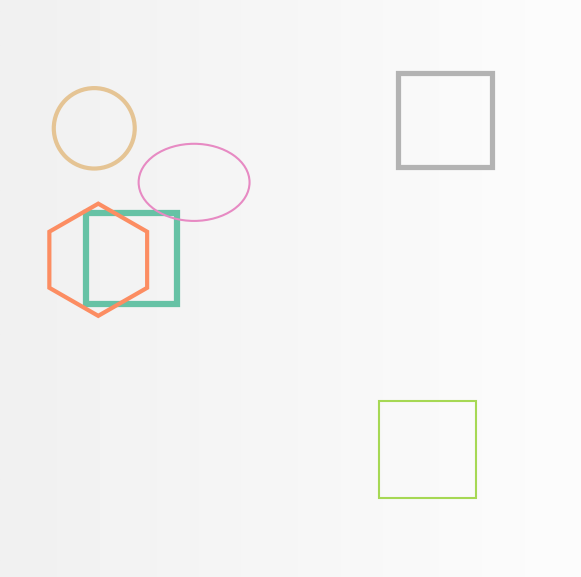[{"shape": "square", "thickness": 3, "radius": 0.39, "center": [0.226, 0.552]}, {"shape": "hexagon", "thickness": 2, "radius": 0.49, "center": [0.169, 0.549]}, {"shape": "oval", "thickness": 1, "radius": 0.48, "center": [0.334, 0.683]}, {"shape": "square", "thickness": 1, "radius": 0.42, "center": [0.735, 0.221]}, {"shape": "circle", "thickness": 2, "radius": 0.35, "center": [0.162, 0.777]}, {"shape": "square", "thickness": 2.5, "radius": 0.41, "center": [0.766, 0.792]}]